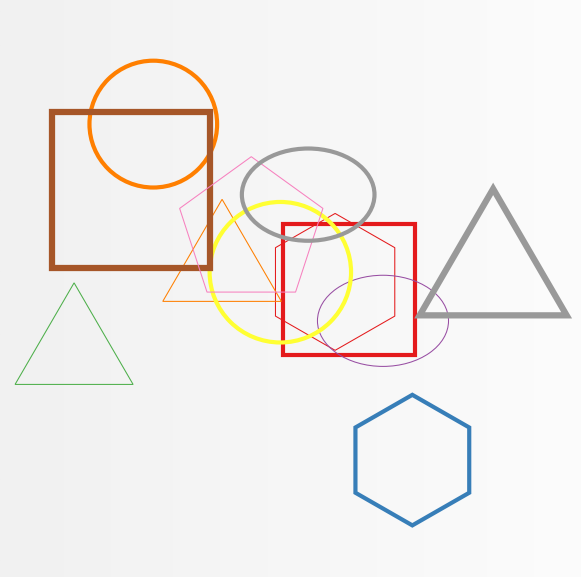[{"shape": "square", "thickness": 2, "radius": 0.57, "center": [0.6, 0.497]}, {"shape": "hexagon", "thickness": 0.5, "radius": 0.59, "center": [0.577, 0.511]}, {"shape": "hexagon", "thickness": 2, "radius": 0.57, "center": [0.709, 0.202]}, {"shape": "triangle", "thickness": 0.5, "radius": 0.59, "center": [0.127, 0.392]}, {"shape": "oval", "thickness": 0.5, "radius": 0.56, "center": [0.659, 0.444]}, {"shape": "triangle", "thickness": 0.5, "radius": 0.59, "center": [0.382, 0.536]}, {"shape": "circle", "thickness": 2, "radius": 0.55, "center": [0.264, 0.784]}, {"shape": "circle", "thickness": 2, "radius": 0.61, "center": [0.482, 0.528]}, {"shape": "square", "thickness": 3, "radius": 0.68, "center": [0.225, 0.67]}, {"shape": "pentagon", "thickness": 0.5, "radius": 0.65, "center": [0.432, 0.598]}, {"shape": "oval", "thickness": 2, "radius": 0.57, "center": [0.53, 0.662]}, {"shape": "triangle", "thickness": 3, "radius": 0.73, "center": [0.848, 0.526]}]